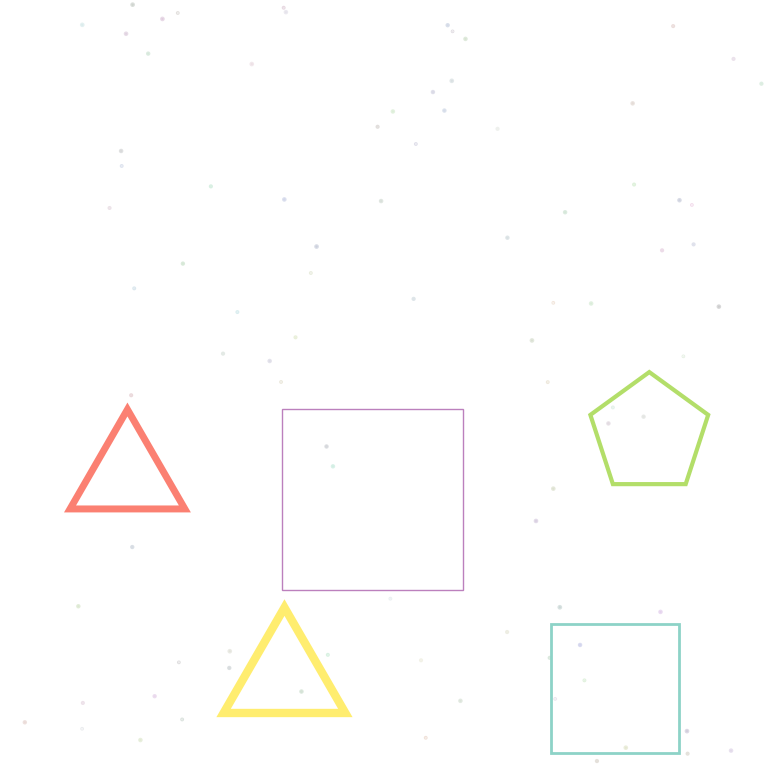[{"shape": "square", "thickness": 1, "radius": 0.42, "center": [0.799, 0.106]}, {"shape": "triangle", "thickness": 2.5, "radius": 0.43, "center": [0.166, 0.382]}, {"shape": "pentagon", "thickness": 1.5, "radius": 0.4, "center": [0.843, 0.436]}, {"shape": "square", "thickness": 0.5, "radius": 0.59, "center": [0.484, 0.351]}, {"shape": "triangle", "thickness": 3, "radius": 0.46, "center": [0.369, 0.12]}]